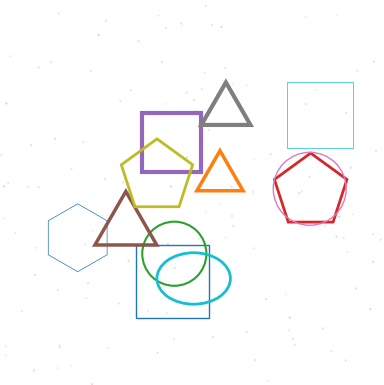[{"shape": "hexagon", "thickness": 0.5, "radius": 0.44, "center": [0.202, 0.382]}, {"shape": "square", "thickness": 1, "radius": 0.47, "center": [0.447, 0.268]}, {"shape": "triangle", "thickness": 2.5, "radius": 0.35, "center": [0.571, 0.539]}, {"shape": "circle", "thickness": 1.5, "radius": 0.42, "center": [0.453, 0.341]}, {"shape": "pentagon", "thickness": 2, "radius": 0.5, "center": [0.807, 0.503]}, {"shape": "square", "thickness": 3, "radius": 0.38, "center": [0.445, 0.63]}, {"shape": "triangle", "thickness": 2.5, "radius": 0.46, "center": [0.327, 0.41]}, {"shape": "circle", "thickness": 1, "radius": 0.47, "center": [0.804, 0.51]}, {"shape": "triangle", "thickness": 3, "radius": 0.37, "center": [0.587, 0.712]}, {"shape": "pentagon", "thickness": 2, "radius": 0.49, "center": [0.408, 0.542]}, {"shape": "oval", "thickness": 2, "radius": 0.48, "center": [0.503, 0.277]}, {"shape": "square", "thickness": 0.5, "radius": 0.43, "center": [0.83, 0.701]}]